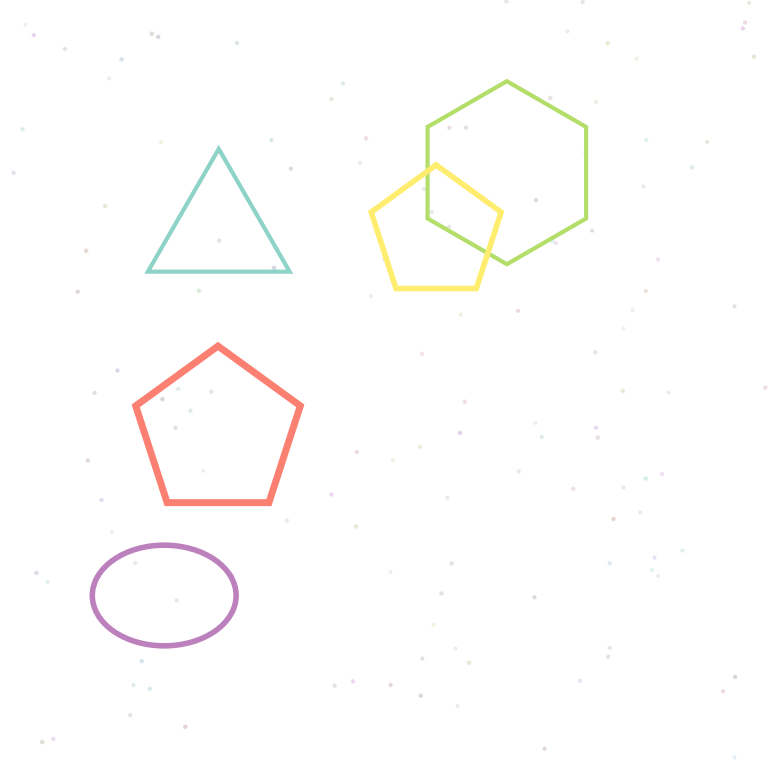[{"shape": "triangle", "thickness": 1.5, "radius": 0.53, "center": [0.284, 0.7]}, {"shape": "pentagon", "thickness": 2.5, "radius": 0.56, "center": [0.283, 0.438]}, {"shape": "hexagon", "thickness": 1.5, "radius": 0.59, "center": [0.658, 0.776]}, {"shape": "oval", "thickness": 2, "radius": 0.47, "center": [0.213, 0.227]}, {"shape": "pentagon", "thickness": 2, "radius": 0.44, "center": [0.566, 0.697]}]